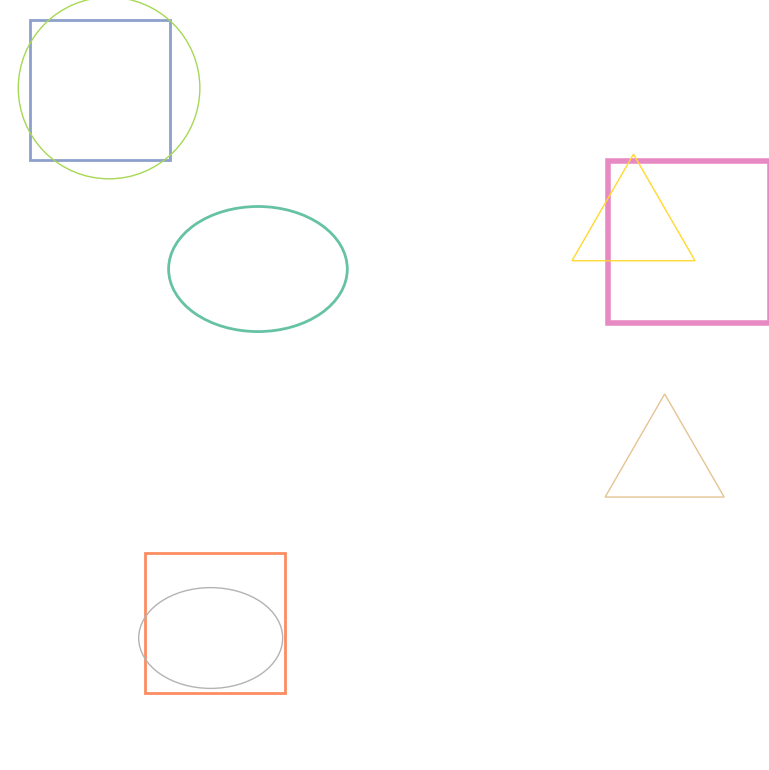[{"shape": "oval", "thickness": 1, "radius": 0.58, "center": [0.335, 0.651]}, {"shape": "square", "thickness": 1, "radius": 0.46, "center": [0.279, 0.191]}, {"shape": "square", "thickness": 1, "radius": 0.45, "center": [0.129, 0.883]}, {"shape": "square", "thickness": 2, "radius": 0.53, "center": [0.894, 0.686]}, {"shape": "circle", "thickness": 0.5, "radius": 0.59, "center": [0.142, 0.886]}, {"shape": "triangle", "thickness": 0.5, "radius": 0.46, "center": [0.823, 0.708]}, {"shape": "triangle", "thickness": 0.5, "radius": 0.45, "center": [0.863, 0.399]}, {"shape": "oval", "thickness": 0.5, "radius": 0.47, "center": [0.274, 0.171]}]